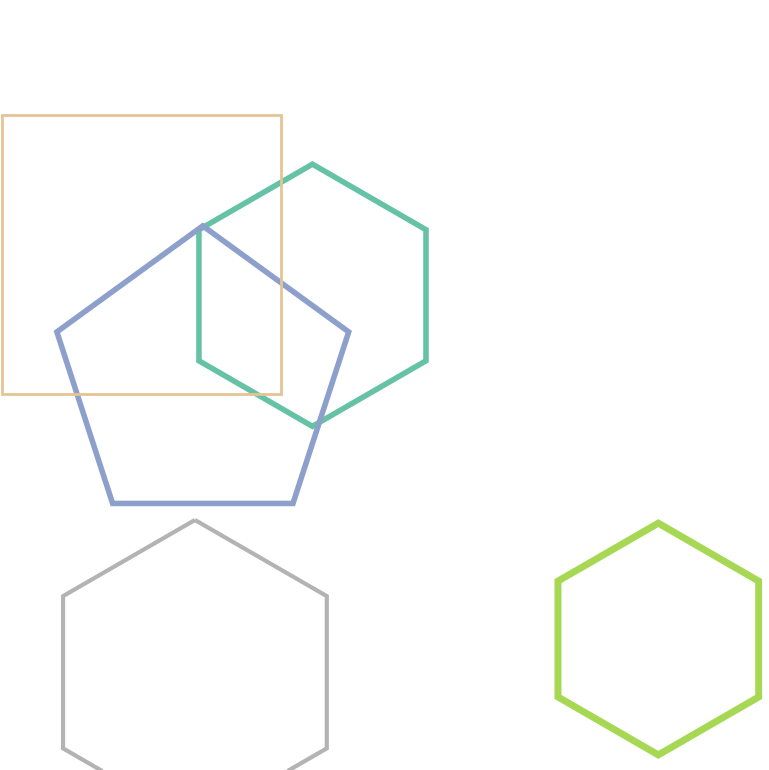[{"shape": "hexagon", "thickness": 2, "radius": 0.85, "center": [0.406, 0.617]}, {"shape": "pentagon", "thickness": 2, "radius": 1.0, "center": [0.263, 0.507]}, {"shape": "hexagon", "thickness": 2.5, "radius": 0.75, "center": [0.855, 0.17]}, {"shape": "square", "thickness": 1, "radius": 0.91, "center": [0.184, 0.669]}, {"shape": "hexagon", "thickness": 1.5, "radius": 0.99, "center": [0.253, 0.127]}]